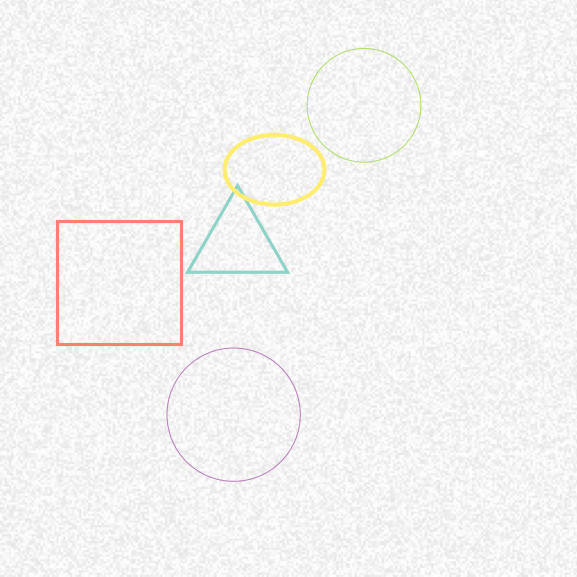[{"shape": "triangle", "thickness": 1.5, "radius": 0.5, "center": [0.411, 0.578]}, {"shape": "square", "thickness": 1.5, "radius": 0.54, "center": [0.205, 0.51]}, {"shape": "circle", "thickness": 0.5, "radius": 0.49, "center": [0.63, 0.817]}, {"shape": "circle", "thickness": 0.5, "radius": 0.58, "center": [0.405, 0.281]}, {"shape": "oval", "thickness": 2, "radius": 0.43, "center": [0.475, 0.705]}]